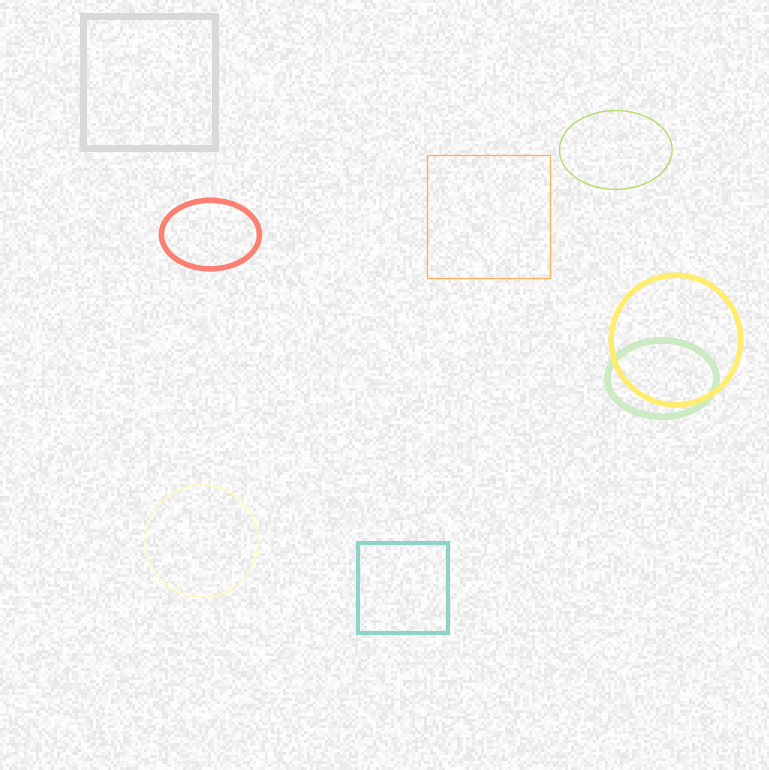[{"shape": "square", "thickness": 1.5, "radius": 0.29, "center": [0.524, 0.236]}, {"shape": "circle", "thickness": 0.5, "radius": 0.36, "center": [0.262, 0.297]}, {"shape": "oval", "thickness": 2, "radius": 0.32, "center": [0.273, 0.695]}, {"shape": "square", "thickness": 0.5, "radius": 0.4, "center": [0.634, 0.719]}, {"shape": "oval", "thickness": 0.5, "radius": 0.37, "center": [0.8, 0.805]}, {"shape": "square", "thickness": 2.5, "radius": 0.43, "center": [0.194, 0.894]}, {"shape": "oval", "thickness": 2.5, "radius": 0.35, "center": [0.86, 0.508]}, {"shape": "circle", "thickness": 2, "radius": 0.42, "center": [0.878, 0.558]}]